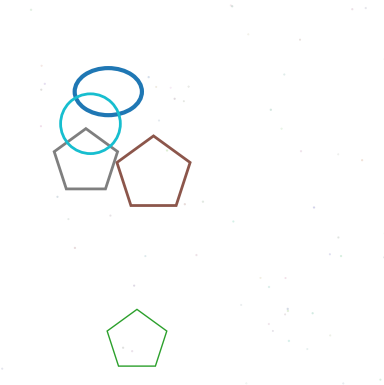[{"shape": "oval", "thickness": 3, "radius": 0.44, "center": [0.281, 0.762]}, {"shape": "pentagon", "thickness": 1, "radius": 0.41, "center": [0.356, 0.115]}, {"shape": "pentagon", "thickness": 2, "radius": 0.5, "center": [0.399, 0.547]}, {"shape": "pentagon", "thickness": 2, "radius": 0.43, "center": [0.223, 0.579]}, {"shape": "circle", "thickness": 2, "radius": 0.39, "center": [0.235, 0.679]}]